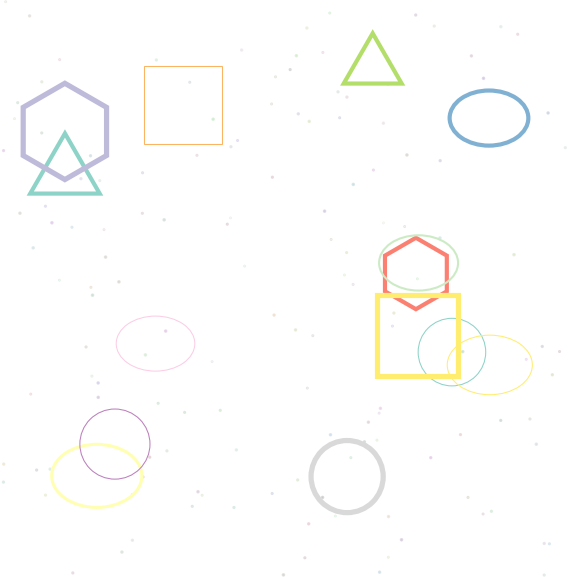[{"shape": "triangle", "thickness": 2, "radius": 0.35, "center": [0.112, 0.699]}, {"shape": "circle", "thickness": 0.5, "radius": 0.29, "center": [0.783, 0.389]}, {"shape": "oval", "thickness": 1.5, "radius": 0.39, "center": [0.168, 0.175]}, {"shape": "hexagon", "thickness": 2.5, "radius": 0.42, "center": [0.112, 0.772]}, {"shape": "hexagon", "thickness": 2, "radius": 0.31, "center": [0.72, 0.526]}, {"shape": "oval", "thickness": 2, "radius": 0.34, "center": [0.847, 0.795]}, {"shape": "square", "thickness": 0.5, "radius": 0.34, "center": [0.317, 0.817]}, {"shape": "triangle", "thickness": 2, "radius": 0.29, "center": [0.645, 0.883]}, {"shape": "oval", "thickness": 0.5, "radius": 0.34, "center": [0.269, 0.404]}, {"shape": "circle", "thickness": 2.5, "radius": 0.31, "center": [0.601, 0.174]}, {"shape": "circle", "thickness": 0.5, "radius": 0.3, "center": [0.199, 0.23]}, {"shape": "oval", "thickness": 1, "radius": 0.34, "center": [0.725, 0.544]}, {"shape": "oval", "thickness": 0.5, "radius": 0.37, "center": [0.848, 0.367]}, {"shape": "square", "thickness": 2.5, "radius": 0.35, "center": [0.723, 0.418]}]